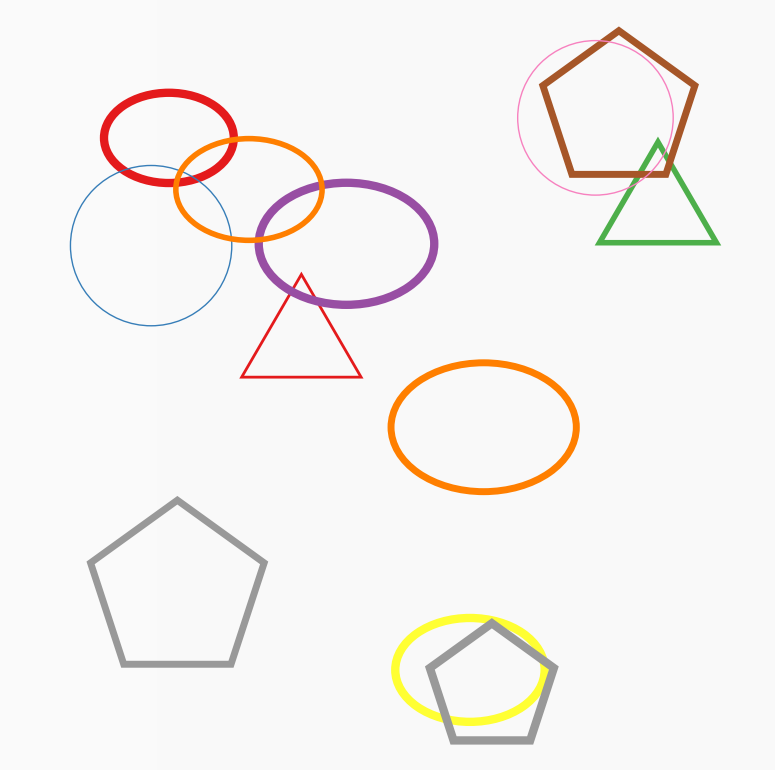[{"shape": "triangle", "thickness": 1, "radius": 0.44, "center": [0.389, 0.555]}, {"shape": "oval", "thickness": 3, "radius": 0.42, "center": [0.218, 0.821]}, {"shape": "circle", "thickness": 0.5, "radius": 0.52, "center": [0.195, 0.681]}, {"shape": "triangle", "thickness": 2, "radius": 0.44, "center": [0.849, 0.728]}, {"shape": "oval", "thickness": 3, "radius": 0.57, "center": [0.447, 0.683]}, {"shape": "oval", "thickness": 2.5, "radius": 0.6, "center": [0.624, 0.445]}, {"shape": "oval", "thickness": 2, "radius": 0.47, "center": [0.321, 0.754]}, {"shape": "oval", "thickness": 3, "radius": 0.48, "center": [0.606, 0.13]}, {"shape": "pentagon", "thickness": 2.5, "radius": 0.52, "center": [0.799, 0.857]}, {"shape": "circle", "thickness": 0.5, "radius": 0.5, "center": [0.768, 0.847]}, {"shape": "pentagon", "thickness": 3, "radius": 0.42, "center": [0.635, 0.106]}, {"shape": "pentagon", "thickness": 2.5, "radius": 0.59, "center": [0.229, 0.233]}]